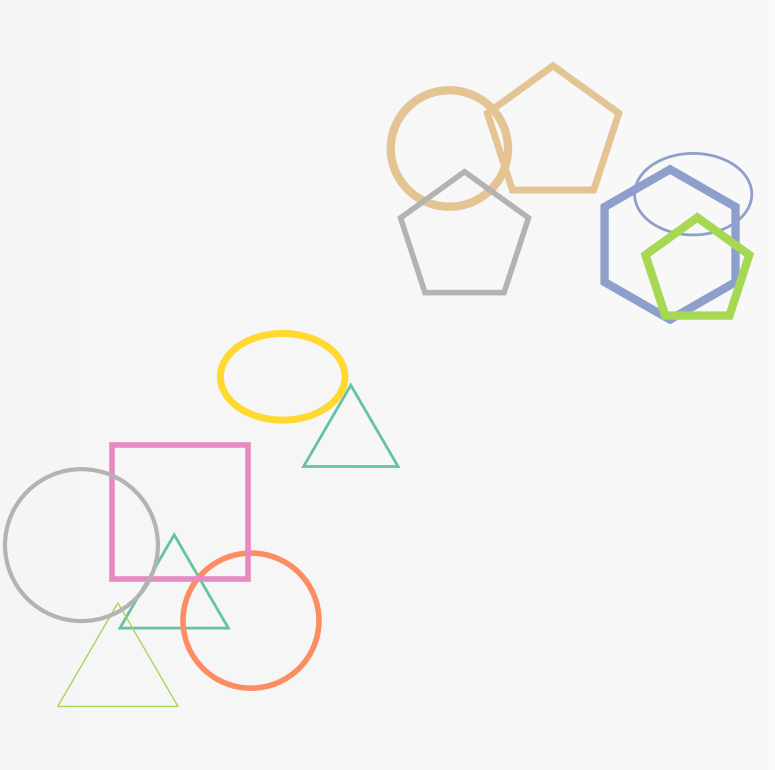[{"shape": "triangle", "thickness": 1, "radius": 0.4, "center": [0.225, 0.225]}, {"shape": "triangle", "thickness": 1, "radius": 0.35, "center": [0.453, 0.429]}, {"shape": "circle", "thickness": 2, "radius": 0.44, "center": [0.324, 0.194]}, {"shape": "hexagon", "thickness": 3, "radius": 0.49, "center": [0.865, 0.682]}, {"shape": "oval", "thickness": 1, "radius": 0.38, "center": [0.894, 0.748]}, {"shape": "square", "thickness": 2, "radius": 0.44, "center": [0.232, 0.335]}, {"shape": "pentagon", "thickness": 3, "radius": 0.35, "center": [0.9, 0.647]}, {"shape": "triangle", "thickness": 0.5, "radius": 0.45, "center": [0.152, 0.127]}, {"shape": "oval", "thickness": 2.5, "radius": 0.4, "center": [0.365, 0.511]}, {"shape": "pentagon", "thickness": 2.5, "radius": 0.45, "center": [0.714, 0.825]}, {"shape": "circle", "thickness": 3, "radius": 0.38, "center": [0.58, 0.807]}, {"shape": "pentagon", "thickness": 2, "radius": 0.43, "center": [0.599, 0.69]}, {"shape": "circle", "thickness": 1.5, "radius": 0.49, "center": [0.105, 0.292]}]